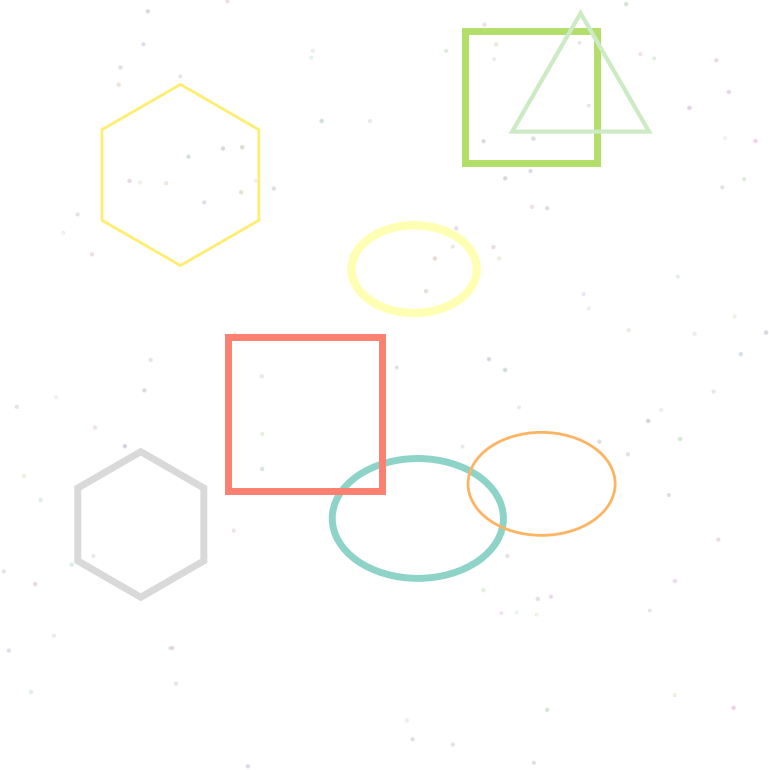[{"shape": "oval", "thickness": 2.5, "radius": 0.56, "center": [0.543, 0.327]}, {"shape": "oval", "thickness": 3, "radius": 0.41, "center": [0.538, 0.65]}, {"shape": "square", "thickness": 2.5, "radius": 0.5, "center": [0.396, 0.462]}, {"shape": "oval", "thickness": 1, "radius": 0.48, "center": [0.703, 0.372]}, {"shape": "square", "thickness": 2.5, "radius": 0.43, "center": [0.69, 0.874]}, {"shape": "hexagon", "thickness": 2.5, "radius": 0.47, "center": [0.183, 0.319]}, {"shape": "triangle", "thickness": 1.5, "radius": 0.51, "center": [0.754, 0.88]}, {"shape": "hexagon", "thickness": 1, "radius": 0.59, "center": [0.234, 0.773]}]